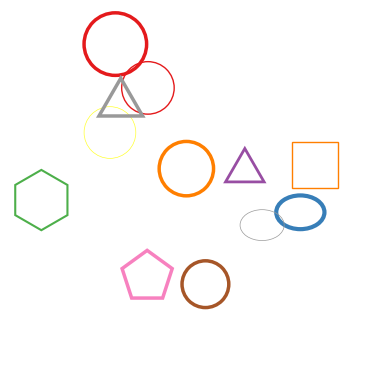[{"shape": "circle", "thickness": 1, "radius": 0.34, "center": [0.384, 0.772]}, {"shape": "circle", "thickness": 2.5, "radius": 0.41, "center": [0.3, 0.885]}, {"shape": "oval", "thickness": 3, "radius": 0.31, "center": [0.78, 0.449]}, {"shape": "hexagon", "thickness": 1.5, "radius": 0.39, "center": [0.107, 0.48]}, {"shape": "triangle", "thickness": 2, "radius": 0.29, "center": [0.636, 0.556]}, {"shape": "square", "thickness": 1, "radius": 0.3, "center": [0.818, 0.572]}, {"shape": "circle", "thickness": 2.5, "radius": 0.35, "center": [0.484, 0.562]}, {"shape": "circle", "thickness": 0.5, "radius": 0.34, "center": [0.286, 0.656]}, {"shape": "circle", "thickness": 2.5, "radius": 0.3, "center": [0.534, 0.262]}, {"shape": "pentagon", "thickness": 2.5, "radius": 0.34, "center": [0.382, 0.281]}, {"shape": "triangle", "thickness": 2.5, "radius": 0.33, "center": [0.314, 0.731]}, {"shape": "oval", "thickness": 0.5, "radius": 0.29, "center": [0.681, 0.415]}]